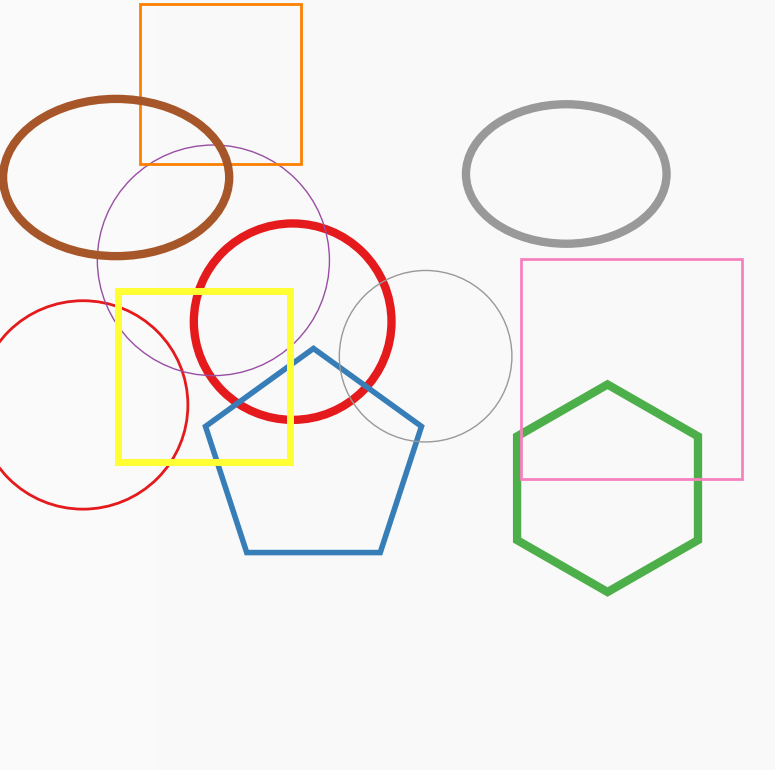[{"shape": "circle", "thickness": 1, "radius": 0.68, "center": [0.107, 0.474]}, {"shape": "circle", "thickness": 3, "radius": 0.64, "center": [0.378, 0.582]}, {"shape": "pentagon", "thickness": 2, "radius": 0.73, "center": [0.405, 0.401]}, {"shape": "hexagon", "thickness": 3, "radius": 0.67, "center": [0.784, 0.366]}, {"shape": "circle", "thickness": 0.5, "radius": 0.75, "center": [0.275, 0.662]}, {"shape": "square", "thickness": 1, "radius": 0.52, "center": [0.285, 0.891]}, {"shape": "square", "thickness": 2.5, "radius": 0.56, "center": [0.263, 0.511]}, {"shape": "oval", "thickness": 3, "radius": 0.73, "center": [0.15, 0.769]}, {"shape": "square", "thickness": 1, "radius": 0.71, "center": [0.815, 0.521]}, {"shape": "circle", "thickness": 0.5, "radius": 0.56, "center": [0.549, 0.537]}, {"shape": "oval", "thickness": 3, "radius": 0.65, "center": [0.731, 0.774]}]